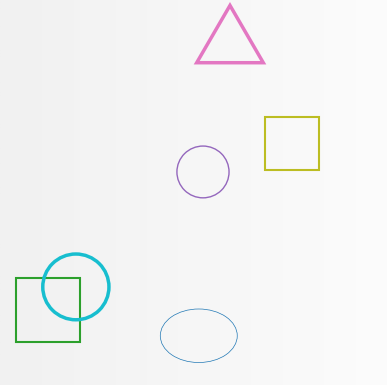[{"shape": "oval", "thickness": 0.5, "radius": 0.5, "center": [0.513, 0.128]}, {"shape": "square", "thickness": 1.5, "radius": 0.41, "center": [0.123, 0.196]}, {"shape": "circle", "thickness": 1, "radius": 0.34, "center": [0.524, 0.553]}, {"shape": "triangle", "thickness": 2.5, "radius": 0.5, "center": [0.594, 0.887]}, {"shape": "square", "thickness": 1.5, "radius": 0.35, "center": [0.754, 0.627]}, {"shape": "circle", "thickness": 2.5, "radius": 0.43, "center": [0.196, 0.255]}]